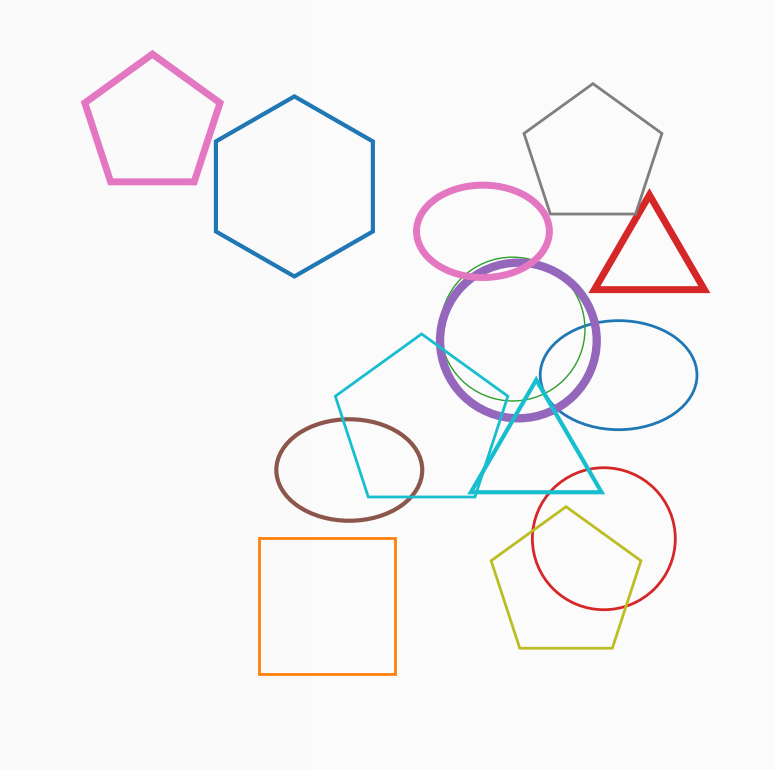[{"shape": "oval", "thickness": 1, "radius": 0.51, "center": [0.798, 0.513]}, {"shape": "hexagon", "thickness": 1.5, "radius": 0.58, "center": [0.38, 0.758]}, {"shape": "square", "thickness": 1, "radius": 0.44, "center": [0.422, 0.213]}, {"shape": "circle", "thickness": 0.5, "radius": 0.47, "center": [0.661, 0.573]}, {"shape": "triangle", "thickness": 2.5, "radius": 0.41, "center": [0.838, 0.665]}, {"shape": "circle", "thickness": 1, "radius": 0.46, "center": [0.779, 0.3]}, {"shape": "circle", "thickness": 3, "radius": 0.51, "center": [0.669, 0.558]}, {"shape": "oval", "thickness": 1.5, "radius": 0.47, "center": [0.451, 0.39]}, {"shape": "oval", "thickness": 2.5, "radius": 0.43, "center": [0.623, 0.7]}, {"shape": "pentagon", "thickness": 2.5, "radius": 0.46, "center": [0.197, 0.838]}, {"shape": "pentagon", "thickness": 1, "radius": 0.47, "center": [0.765, 0.798]}, {"shape": "pentagon", "thickness": 1, "radius": 0.51, "center": [0.73, 0.24]}, {"shape": "pentagon", "thickness": 1, "radius": 0.59, "center": [0.544, 0.449]}, {"shape": "triangle", "thickness": 1.5, "radius": 0.49, "center": [0.692, 0.409]}]